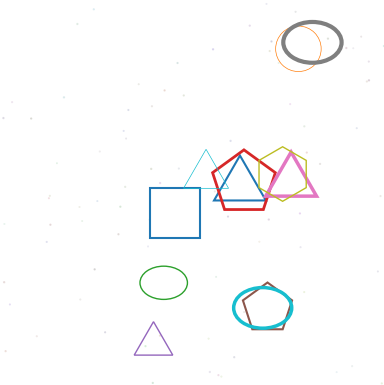[{"shape": "square", "thickness": 1.5, "radius": 0.33, "center": [0.455, 0.447]}, {"shape": "triangle", "thickness": 1.5, "radius": 0.39, "center": [0.623, 0.518]}, {"shape": "circle", "thickness": 0.5, "radius": 0.3, "center": [0.775, 0.873]}, {"shape": "oval", "thickness": 1, "radius": 0.31, "center": [0.425, 0.265]}, {"shape": "pentagon", "thickness": 2, "radius": 0.43, "center": [0.634, 0.525]}, {"shape": "triangle", "thickness": 1, "radius": 0.29, "center": [0.399, 0.107]}, {"shape": "pentagon", "thickness": 1.5, "radius": 0.34, "center": [0.695, 0.199]}, {"shape": "triangle", "thickness": 2.5, "radius": 0.38, "center": [0.756, 0.529]}, {"shape": "oval", "thickness": 3, "radius": 0.38, "center": [0.812, 0.89]}, {"shape": "hexagon", "thickness": 1, "radius": 0.35, "center": [0.734, 0.548]}, {"shape": "triangle", "thickness": 0.5, "radius": 0.34, "center": [0.535, 0.545]}, {"shape": "oval", "thickness": 2.5, "radius": 0.38, "center": [0.682, 0.2]}]